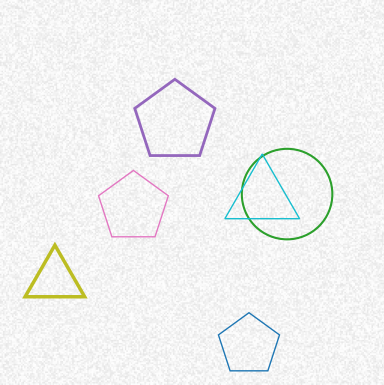[{"shape": "pentagon", "thickness": 1, "radius": 0.42, "center": [0.647, 0.104]}, {"shape": "circle", "thickness": 1.5, "radius": 0.59, "center": [0.746, 0.496]}, {"shape": "pentagon", "thickness": 2, "radius": 0.55, "center": [0.454, 0.685]}, {"shape": "pentagon", "thickness": 1, "radius": 0.48, "center": [0.347, 0.462]}, {"shape": "triangle", "thickness": 2.5, "radius": 0.45, "center": [0.143, 0.274]}, {"shape": "triangle", "thickness": 1, "radius": 0.56, "center": [0.681, 0.488]}]